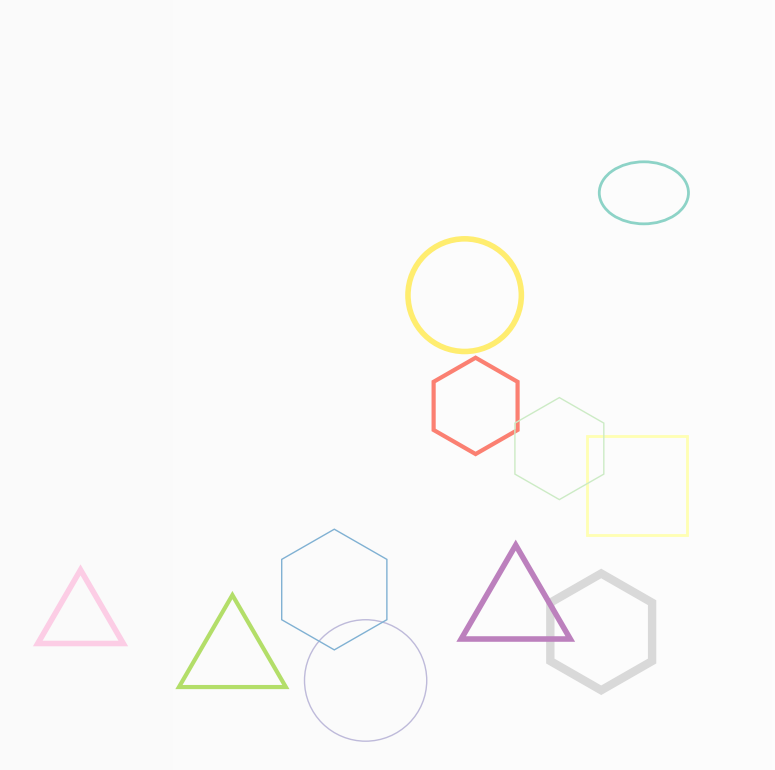[{"shape": "oval", "thickness": 1, "radius": 0.29, "center": [0.831, 0.75]}, {"shape": "square", "thickness": 1, "radius": 0.32, "center": [0.822, 0.369]}, {"shape": "circle", "thickness": 0.5, "radius": 0.39, "center": [0.472, 0.116]}, {"shape": "hexagon", "thickness": 1.5, "radius": 0.31, "center": [0.614, 0.473]}, {"shape": "hexagon", "thickness": 0.5, "radius": 0.39, "center": [0.431, 0.234]}, {"shape": "triangle", "thickness": 1.5, "radius": 0.4, "center": [0.3, 0.148]}, {"shape": "triangle", "thickness": 2, "radius": 0.32, "center": [0.104, 0.196]}, {"shape": "hexagon", "thickness": 3, "radius": 0.38, "center": [0.776, 0.179]}, {"shape": "triangle", "thickness": 2, "radius": 0.41, "center": [0.665, 0.211]}, {"shape": "hexagon", "thickness": 0.5, "radius": 0.33, "center": [0.722, 0.417]}, {"shape": "circle", "thickness": 2, "radius": 0.37, "center": [0.6, 0.617]}]